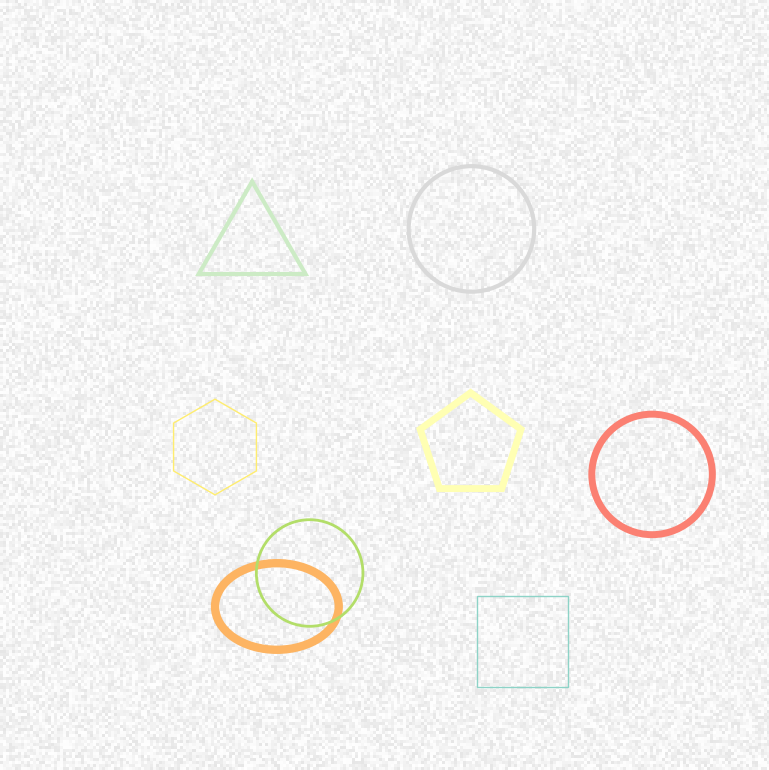[{"shape": "square", "thickness": 0.5, "radius": 0.29, "center": [0.679, 0.167]}, {"shape": "pentagon", "thickness": 2.5, "radius": 0.34, "center": [0.611, 0.421]}, {"shape": "circle", "thickness": 2.5, "radius": 0.39, "center": [0.847, 0.384]}, {"shape": "oval", "thickness": 3, "radius": 0.4, "center": [0.36, 0.212]}, {"shape": "circle", "thickness": 1, "radius": 0.35, "center": [0.402, 0.256]}, {"shape": "circle", "thickness": 1.5, "radius": 0.41, "center": [0.612, 0.703]}, {"shape": "triangle", "thickness": 1.5, "radius": 0.4, "center": [0.327, 0.684]}, {"shape": "hexagon", "thickness": 0.5, "radius": 0.31, "center": [0.279, 0.419]}]